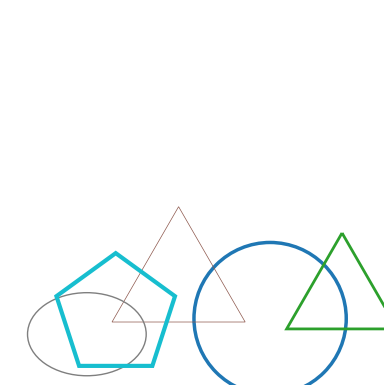[{"shape": "circle", "thickness": 2.5, "radius": 0.99, "center": [0.702, 0.172]}, {"shape": "triangle", "thickness": 2, "radius": 0.83, "center": [0.888, 0.229]}, {"shape": "triangle", "thickness": 0.5, "radius": 1.0, "center": [0.464, 0.263]}, {"shape": "oval", "thickness": 1, "radius": 0.77, "center": [0.226, 0.132]}, {"shape": "pentagon", "thickness": 3, "radius": 0.81, "center": [0.301, 0.181]}]